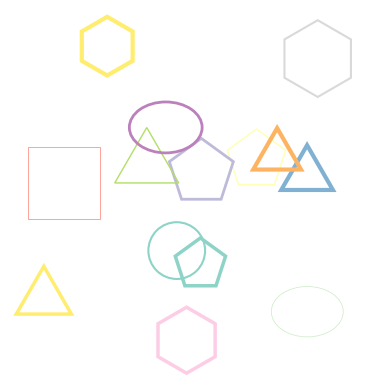[{"shape": "circle", "thickness": 1.5, "radius": 0.37, "center": [0.459, 0.349]}, {"shape": "pentagon", "thickness": 2.5, "radius": 0.34, "center": [0.521, 0.313]}, {"shape": "pentagon", "thickness": 1, "radius": 0.4, "center": [0.666, 0.585]}, {"shape": "pentagon", "thickness": 2, "radius": 0.44, "center": [0.523, 0.553]}, {"shape": "square", "thickness": 0.5, "radius": 0.46, "center": [0.166, 0.525]}, {"shape": "triangle", "thickness": 3, "radius": 0.39, "center": [0.798, 0.545]}, {"shape": "triangle", "thickness": 3, "radius": 0.36, "center": [0.72, 0.595]}, {"shape": "triangle", "thickness": 1, "radius": 0.48, "center": [0.381, 0.573]}, {"shape": "hexagon", "thickness": 2.5, "radius": 0.43, "center": [0.485, 0.116]}, {"shape": "hexagon", "thickness": 1.5, "radius": 0.5, "center": [0.825, 0.848]}, {"shape": "oval", "thickness": 2, "radius": 0.47, "center": [0.43, 0.669]}, {"shape": "oval", "thickness": 0.5, "radius": 0.47, "center": [0.798, 0.19]}, {"shape": "triangle", "thickness": 2.5, "radius": 0.41, "center": [0.114, 0.226]}, {"shape": "hexagon", "thickness": 3, "radius": 0.38, "center": [0.278, 0.88]}]